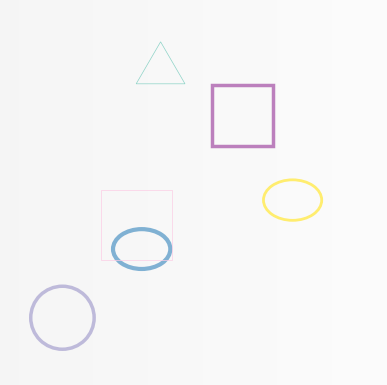[{"shape": "triangle", "thickness": 0.5, "radius": 0.36, "center": [0.414, 0.819]}, {"shape": "circle", "thickness": 2.5, "radius": 0.41, "center": [0.161, 0.175]}, {"shape": "oval", "thickness": 3, "radius": 0.37, "center": [0.366, 0.353]}, {"shape": "square", "thickness": 0.5, "radius": 0.46, "center": [0.352, 0.417]}, {"shape": "square", "thickness": 2.5, "radius": 0.39, "center": [0.626, 0.699]}, {"shape": "oval", "thickness": 2, "radius": 0.38, "center": [0.755, 0.48]}]